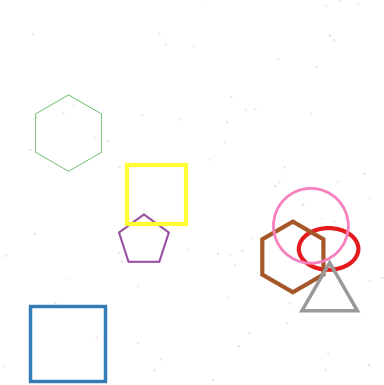[{"shape": "oval", "thickness": 3, "radius": 0.39, "center": [0.854, 0.353]}, {"shape": "square", "thickness": 2.5, "radius": 0.49, "center": [0.176, 0.107]}, {"shape": "hexagon", "thickness": 0.5, "radius": 0.5, "center": [0.178, 0.654]}, {"shape": "pentagon", "thickness": 1.5, "radius": 0.34, "center": [0.374, 0.375]}, {"shape": "square", "thickness": 3, "radius": 0.38, "center": [0.406, 0.494]}, {"shape": "hexagon", "thickness": 3, "radius": 0.46, "center": [0.761, 0.333]}, {"shape": "circle", "thickness": 2, "radius": 0.49, "center": [0.808, 0.414]}, {"shape": "triangle", "thickness": 2.5, "radius": 0.42, "center": [0.856, 0.234]}]